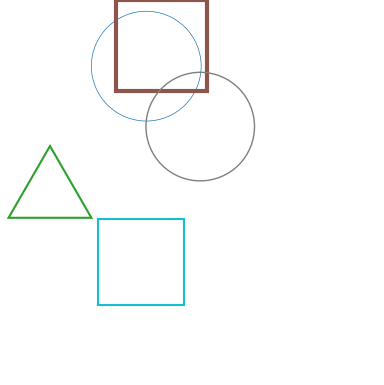[{"shape": "circle", "thickness": 0.5, "radius": 0.71, "center": [0.38, 0.828]}, {"shape": "triangle", "thickness": 1.5, "radius": 0.62, "center": [0.13, 0.496]}, {"shape": "square", "thickness": 3, "radius": 0.59, "center": [0.42, 0.881]}, {"shape": "circle", "thickness": 1, "radius": 0.7, "center": [0.52, 0.671]}, {"shape": "square", "thickness": 1.5, "radius": 0.56, "center": [0.367, 0.32]}]